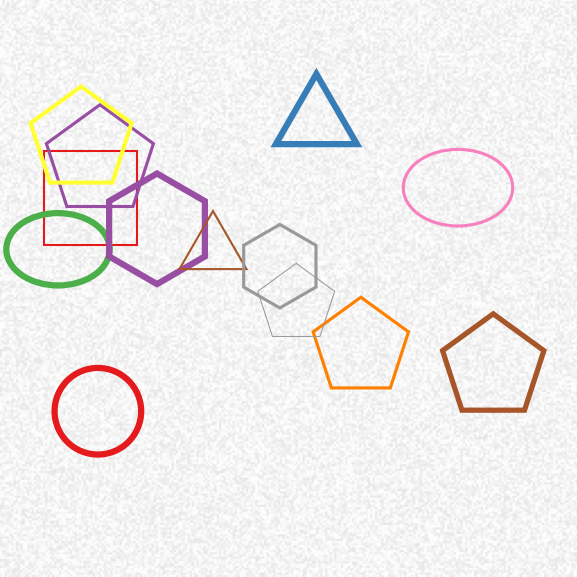[{"shape": "circle", "thickness": 3, "radius": 0.37, "center": [0.169, 0.287]}, {"shape": "square", "thickness": 1, "radius": 0.4, "center": [0.156, 0.656]}, {"shape": "triangle", "thickness": 3, "radius": 0.41, "center": [0.548, 0.79]}, {"shape": "oval", "thickness": 3, "radius": 0.45, "center": [0.1, 0.567]}, {"shape": "pentagon", "thickness": 1.5, "radius": 0.49, "center": [0.173, 0.72]}, {"shape": "hexagon", "thickness": 3, "radius": 0.48, "center": [0.272, 0.603]}, {"shape": "pentagon", "thickness": 1.5, "radius": 0.43, "center": [0.625, 0.398]}, {"shape": "pentagon", "thickness": 2, "radius": 0.46, "center": [0.14, 0.757]}, {"shape": "pentagon", "thickness": 2.5, "radius": 0.46, "center": [0.854, 0.363]}, {"shape": "triangle", "thickness": 1, "radius": 0.34, "center": [0.369, 0.567]}, {"shape": "oval", "thickness": 1.5, "radius": 0.47, "center": [0.793, 0.674]}, {"shape": "pentagon", "thickness": 0.5, "radius": 0.35, "center": [0.513, 0.473]}, {"shape": "hexagon", "thickness": 1.5, "radius": 0.36, "center": [0.485, 0.538]}]